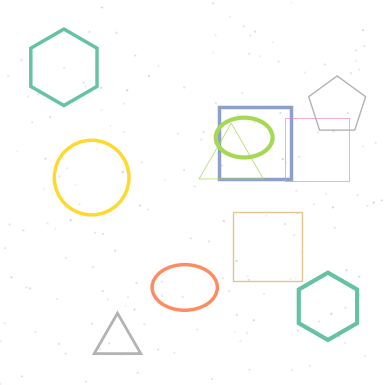[{"shape": "hexagon", "thickness": 2.5, "radius": 0.5, "center": [0.166, 0.825]}, {"shape": "hexagon", "thickness": 3, "radius": 0.44, "center": [0.852, 0.204]}, {"shape": "oval", "thickness": 2.5, "radius": 0.42, "center": [0.48, 0.253]}, {"shape": "square", "thickness": 2.5, "radius": 0.47, "center": [0.662, 0.629]}, {"shape": "square", "thickness": 0.5, "radius": 0.41, "center": [0.823, 0.612]}, {"shape": "triangle", "thickness": 0.5, "radius": 0.48, "center": [0.601, 0.583]}, {"shape": "oval", "thickness": 3, "radius": 0.37, "center": [0.634, 0.643]}, {"shape": "circle", "thickness": 2.5, "radius": 0.48, "center": [0.238, 0.539]}, {"shape": "square", "thickness": 1, "radius": 0.45, "center": [0.696, 0.36]}, {"shape": "pentagon", "thickness": 1, "radius": 0.39, "center": [0.876, 0.725]}, {"shape": "triangle", "thickness": 2, "radius": 0.35, "center": [0.305, 0.116]}]